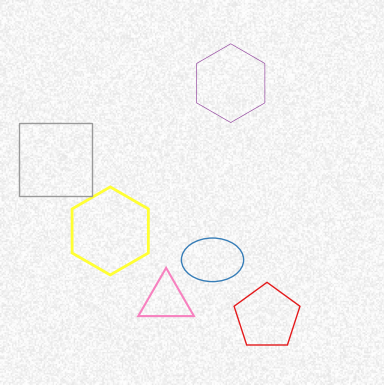[{"shape": "pentagon", "thickness": 1, "radius": 0.45, "center": [0.694, 0.177]}, {"shape": "oval", "thickness": 1, "radius": 0.4, "center": [0.552, 0.325]}, {"shape": "hexagon", "thickness": 0.5, "radius": 0.51, "center": [0.599, 0.784]}, {"shape": "hexagon", "thickness": 2, "radius": 0.57, "center": [0.286, 0.4]}, {"shape": "triangle", "thickness": 1.5, "radius": 0.42, "center": [0.431, 0.221]}, {"shape": "square", "thickness": 1, "radius": 0.47, "center": [0.145, 0.585]}]